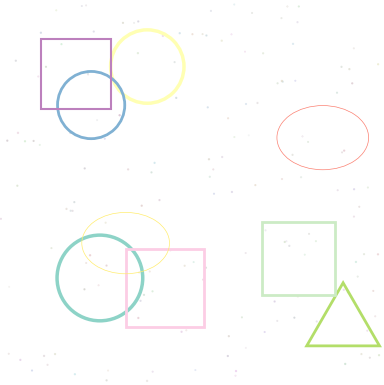[{"shape": "circle", "thickness": 2.5, "radius": 0.56, "center": [0.259, 0.278]}, {"shape": "circle", "thickness": 2.5, "radius": 0.48, "center": [0.383, 0.827]}, {"shape": "oval", "thickness": 0.5, "radius": 0.6, "center": [0.838, 0.642]}, {"shape": "circle", "thickness": 2, "radius": 0.44, "center": [0.237, 0.727]}, {"shape": "triangle", "thickness": 2, "radius": 0.55, "center": [0.891, 0.156]}, {"shape": "square", "thickness": 2, "radius": 0.51, "center": [0.429, 0.252]}, {"shape": "square", "thickness": 1.5, "radius": 0.45, "center": [0.197, 0.809]}, {"shape": "square", "thickness": 2, "radius": 0.47, "center": [0.774, 0.328]}, {"shape": "oval", "thickness": 0.5, "radius": 0.57, "center": [0.326, 0.369]}]